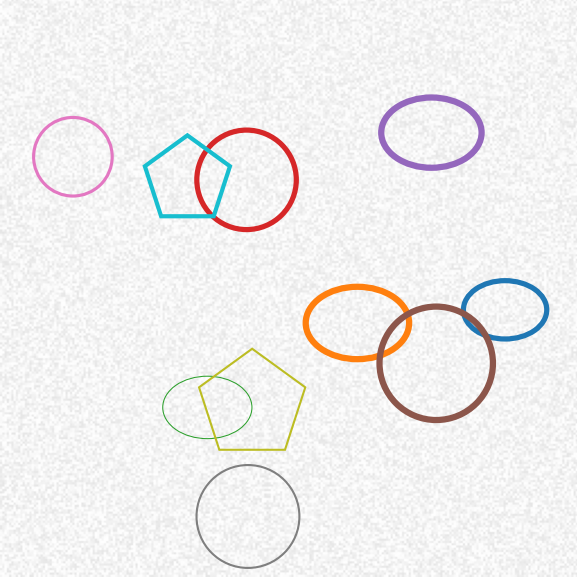[{"shape": "oval", "thickness": 2.5, "radius": 0.36, "center": [0.875, 0.463]}, {"shape": "oval", "thickness": 3, "radius": 0.45, "center": [0.619, 0.44]}, {"shape": "oval", "thickness": 0.5, "radius": 0.39, "center": [0.359, 0.294]}, {"shape": "circle", "thickness": 2.5, "radius": 0.43, "center": [0.427, 0.688]}, {"shape": "oval", "thickness": 3, "radius": 0.43, "center": [0.747, 0.769]}, {"shape": "circle", "thickness": 3, "radius": 0.49, "center": [0.755, 0.37]}, {"shape": "circle", "thickness": 1.5, "radius": 0.34, "center": [0.126, 0.728]}, {"shape": "circle", "thickness": 1, "radius": 0.45, "center": [0.429, 0.105]}, {"shape": "pentagon", "thickness": 1, "radius": 0.48, "center": [0.437, 0.299]}, {"shape": "pentagon", "thickness": 2, "radius": 0.39, "center": [0.325, 0.687]}]